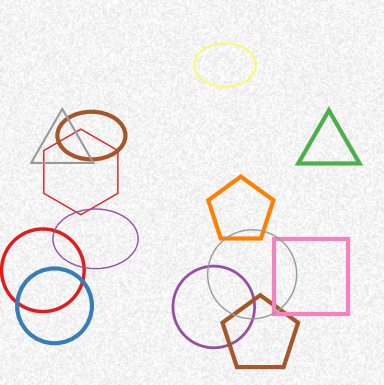[{"shape": "hexagon", "thickness": 1, "radius": 0.56, "center": [0.21, 0.553]}, {"shape": "circle", "thickness": 2.5, "radius": 0.54, "center": [0.111, 0.298]}, {"shape": "circle", "thickness": 3, "radius": 0.49, "center": [0.142, 0.206]}, {"shape": "triangle", "thickness": 3, "radius": 0.46, "center": [0.854, 0.621]}, {"shape": "circle", "thickness": 2, "radius": 0.53, "center": [0.555, 0.203]}, {"shape": "oval", "thickness": 1, "radius": 0.55, "center": [0.248, 0.38]}, {"shape": "pentagon", "thickness": 3, "radius": 0.44, "center": [0.626, 0.452]}, {"shape": "oval", "thickness": 1, "radius": 0.4, "center": [0.584, 0.831]}, {"shape": "oval", "thickness": 3, "radius": 0.44, "center": [0.237, 0.648]}, {"shape": "pentagon", "thickness": 3, "radius": 0.52, "center": [0.676, 0.13]}, {"shape": "square", "thickness": 3, "radius": 0.49, "center": [0.808, 0.282]}, {"shape": "circle", "thickness": 1, "radius": 0.58, "center": [0.655, 0.288]}, {"shape": "triangle", "thickness": 1.5, "radius": 0.47, "center": [0.162, 0.624]}]